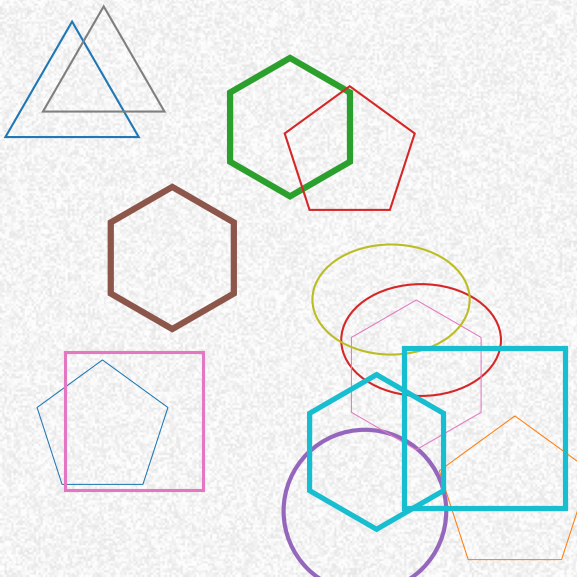[{"shape": "triangle", "thickness": 1, "radius": 0.67, "center": [0.125, 0.828]}, {"shape": "pentagon", "thickness": 0.5, "radius": 0.6, "center": [0.177, 0.257]}, {"shape": "pentagon", "thickness": 0.5, "radius": 0.69, "center": [0.892, 0.141]}, {"shape": "hexagon", "thickness": 3, "radius": 0.6, "center": [0.502, 0.779]}, {"shape": "pentagon", "thickness": 1, "radius": 0.59, "center": [0.606, 0.731]}, {"shape": "oval", "thickness": 1, "radius": 0.69, "center": [0.729, 0.41]}, {"shape": "circle", "thickness": 2, "radius": 0.7, "center": [0.632, 0.114]}, {"shape": "hexagon", "thickness": 3, "radius": 0.62, "center": [0.298, 0.552]}, {"shape": "hexagon", "thickness": 0.5, "radius": 0.65, "center": [0.721, 0.35]}, {"shape": "square", "thickness": 1.5, "radius": 0.6, "center": [0.232, 0.271]}, {"shape": "triangle", "thickness": 1, "radius": 0.61, "center": [0.18, 0.867]}, {"shape": "oval", "thickness": 1, "radius": 0.68, "center": [0.677, 0.48]}, {"shape": "hexagon", "thickness": 2.5, "radius": 0.67, "center": [0.652, 0.216]}, {"shape": "square", "thickness": 2.5, "radius": 0.69, "center": [0.839, 0.258]}]